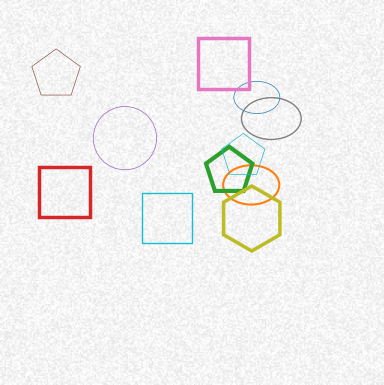[{"shape": "oval", "thickness": 0.5, "radius": 0.3, "center": [0.667, 0.747]}, {"shape": "oval", "thickness": 1.5, "radius": 0.36, "center": [0.653, 0.52]}, {"shape": "pentagon", "thickness": 3, "radius": 0.32, "center": [0.595, 0.555]}, {"shape": "square", "thickness": 2.5, "radius": 0.33, "center": [0.168, 0.501]}, {"shape": "circle", "thickness": 0.5, "radius": 0.41, "center": [0.325, 0.641]}, {"shape": "pentagon", "thickness": 0.5, "radius": 0.33, "center": [0.146, 0.807]}, {"shape": "square", "thickness": 2.5, "radius": 0.33, "center": [0.581, 0.836]}, {"shape": "oval", "thickness": 1, "radius": 0.39, "center": [0.705, 0.692]}, {"shape": "hexagon", "thickness": 2.5, "radius": 0.42, "center": [0.654, 0.432]}, {"shape": "pentagon", "thickness": 0.5, "radius": 0.3, "center": [0.632, 0.595]}, {"shape": "square", "thickness": 1, "radius": 0.33, "center": [0.433, 0.434]}]